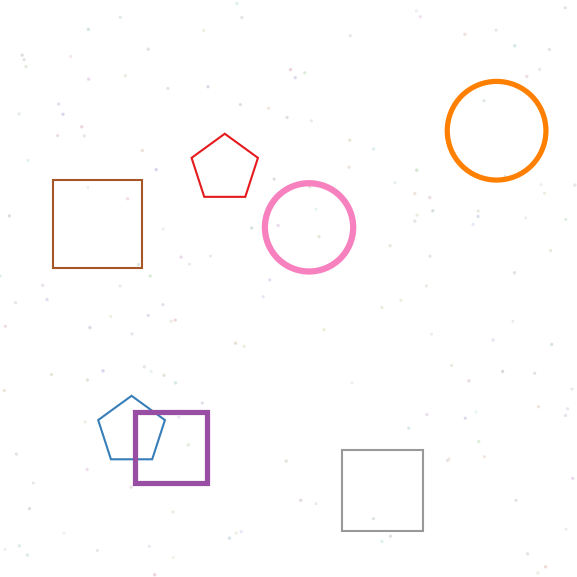[{"shape": "pentagon", "thickness": 1, "radius": 0.3, "center": [0.389, 0.707]}, {"shape": "pentagon", "thickness": 1, "radius": 0.3, "center": [0.228, 0.253]}, {"shape": "square", "thickness": 2.5, "radius": 0.31, "center": [0.296, 0.224]}, {"shape": "circle", "thickness": 2.5, "radius": 0.43, "center": [0.86, 0.773]}, {"shape": "square", "thickness": 1, "radius": 0.38, "center": [0.169, 0.611]}, {"shape": "circle", "thickness": 3, "radius": 0.38, "center": [0.535, 0.605]}, {"shape": "square", "thickness": 1, "radius": 0.35, "center": [0.663, 0.15]}]